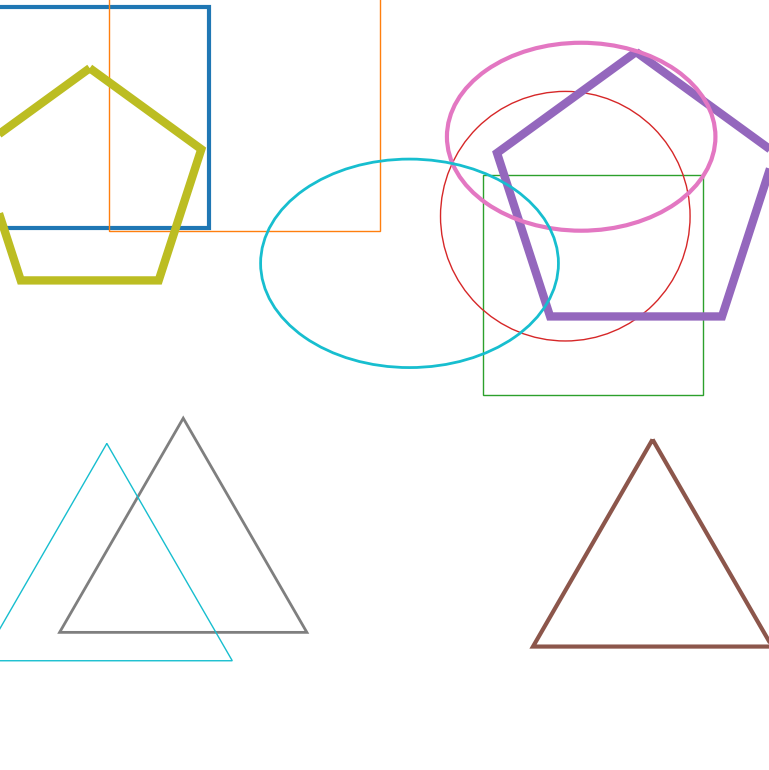[{"shape": "square", "thickness": 1.5, "radius": 0.72, "center": [0.128, 0.847]}, {"shape": "square", "thickness": 0.5, "radius": 0.88, "center": [0.317, 0.875]}, {"shape": "square", "thickness": 0.5, "radius": 0.71, "center": [0.771, 0.63]}, {"shape": "circle", "thickness": 0.5, "radius": 0.81, "center": [0.734, 0.719]}, {"shape": "pentagon", "thickness": 3, "radius": 0.95, "center": [0.826, 0.743]}, {"shape": "triangle", "thickness": 1.5, "radius": 0.9, "center": [0.847, 0.25]}, {"shape": "oval", "thickness": 1.5, "radius": 0.87, "center": [0.755, 0.822]}, {"shape": "triangle", "thickness": 1, "radius": 0.93, "center": [0.238, 0.271]}, {"shape": "pentagon", "thickness": 3, "radius": 0.76, "center": [0.117, 0.759]}, {"shape": "oval", "thickness": 1, "radius": 0.97, "center": [0.532, 0.658]}, {"shape": "triangle", "thickness": 0.5, "radius": 0.94, "center": [0.139, 0.236]}]